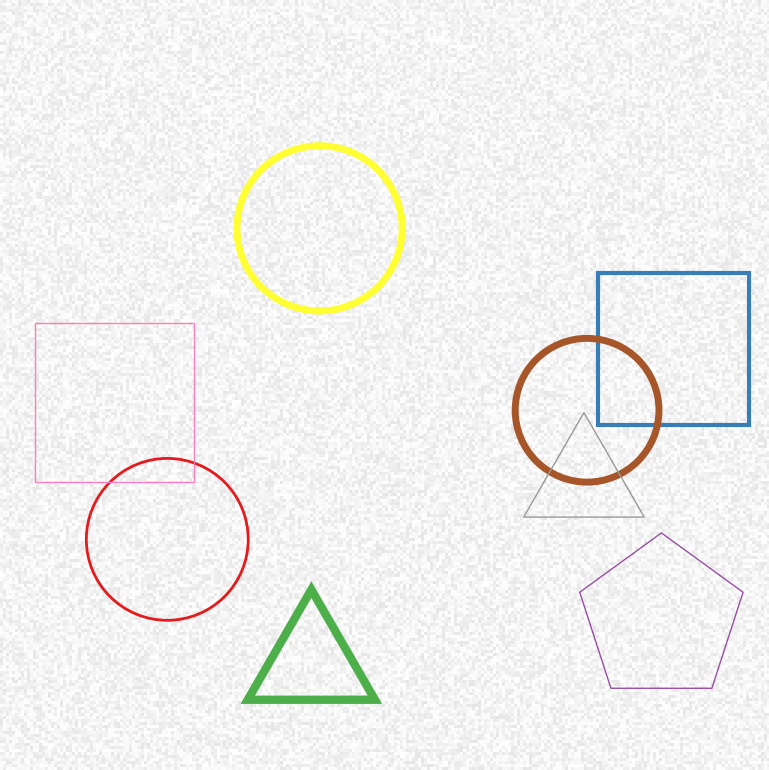[{"shape": "circle", "thickness": 1, "radius": 0.53, "center": [0.217, 0.3]}, {"shape": "square", "thickness": 1.5, "radius": 0.49, "center": [0.875, 0.547]}, {"shape": "triangle", "thickness": 3, "radius": 0.48, "center": [0.404, 0.139]}, {"shape": "pentagon", "thickness": 0.5, "radius": 0.56, "center": [0.859, 0.196]}, {"shape": "circle", "thickness": 2.5, "radius": 0.54, "center": [0.415, 0.703]}, {"shape": "circle", "thickness": 2.5, "radius": 0.47, "center": [0.762, 0.467]}, {"shape": "square", "thickness": 0.5, "radius": 0.52, "center": [0.148, 0.477]}, {"shape": "triangle", "thickness": 0.5, "radius": 0.45, "center": [0.758, 0.374]}]